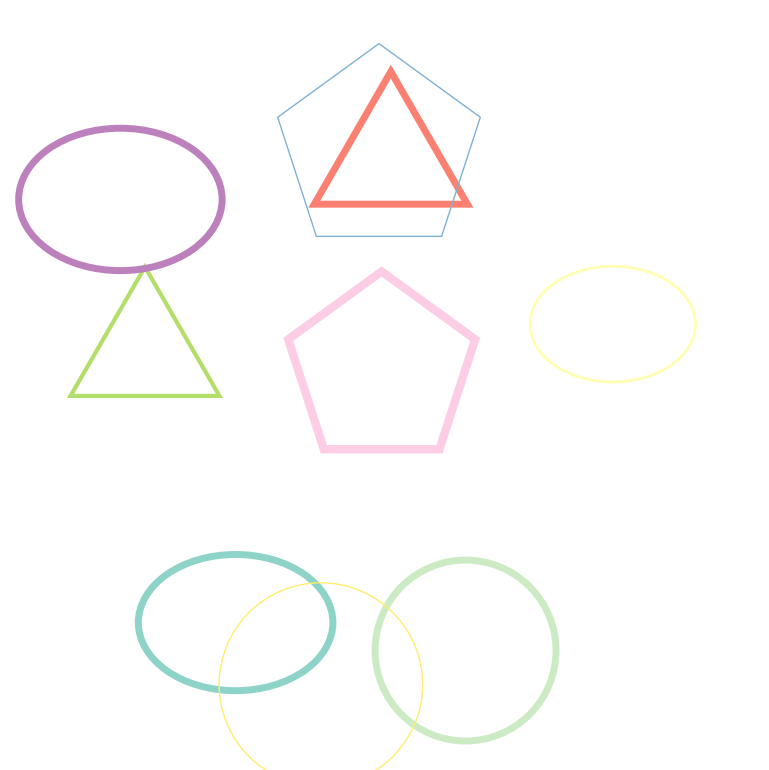[{"shape": "oval", "thickness": 2.5, "radius": 0.63, "center": [0.306, 0.191]}, {"shape": "oval", "thickness": 1, "radius": 0.54, "center": [0.796, 0.579]}, {"shape": "triangle", "thickness": 2.5, "radius": 0.57, "center": [0.508, 0.792]}, {"shape": "pentagon", "thickness": 0.5, "radius": 0.69, "center": [0.492, 0.805]}, {"shape": "triangle", "thickness": 1.5, "radius": 0.56, "center": [0.188, 0.542]}, {"shape": "pentagon", "thickness": 3, "radius": 0.64, "center": [0.496, 0.52]}, {"shape": "oval", "thickness": 2.5, "radius": 0.66, "center": [0.156, 0.741]}, {"shape": "circle", "thickness": 2.5, "radius": 0.59, "center": [0.605, 0.155]}, {"shape": "circle", "thickness": 0.5, "radius": 0.66, "center": [0.417, 0.111]}]